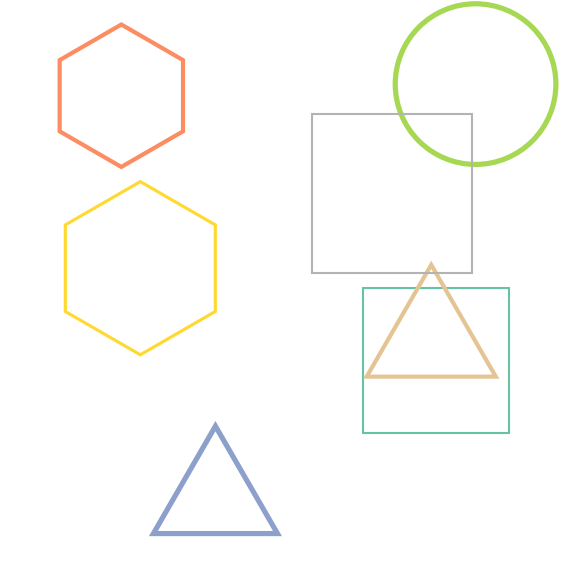[{"shape": "square", "thickness": 1, "radius": 0.63, "center": [0.755, 0.375]}, {"shape": "hexagon", "thickness": 2, "radius": 0.62, "center": [0.21, 0.833]}, {"shape": "triangle", "thickness": 2.5, "radius": 0.62, "center": [0.373, 0.137]}, {"shape": "circle", "thickness": 2.5, "radius": 0.7, "center": [0.823, 0.853]}, {"shape": "hexagon", "thickness": 1.5, "radius": 0.75, "center": [0.243, 0.535]}, {"shape": "triangle", "thickness": 2, "radius": 0.65, "center": [0.747, 0.411]}, {"shape": "square", "thickness": 1, "radius": 0.69, "center": [0.679, 0.664]}]